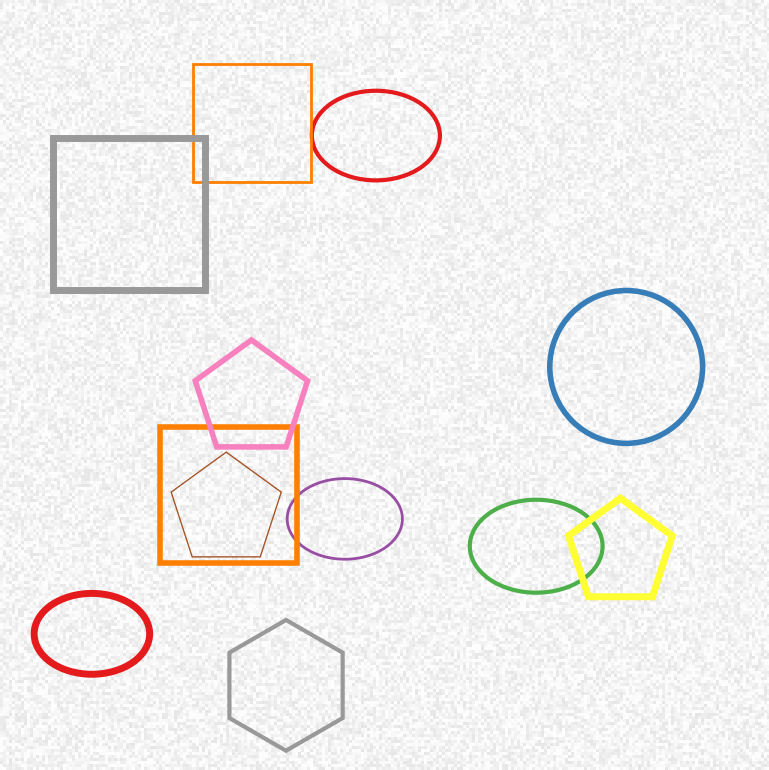[{"shape": "oval", "thickness": 1.5, "radius": 0.42, "center": [0.488, 0.824]}, {"shape": "oval", "thickness": 2.5, "radius": 0.37, "center": [0.119, 0.177]}, {"shape": "circle", "thickness": 2, "radius": 0.5, "center": [0.813, 0.523]}, {"shape": "oval", "thickness": 1.5, "radius": 0.43, "center": [0.696, 0.291]}, {"shape": "oval", "thickness": 1, "radius": 0.37, "center": [0.448, 0.326]}, {"shape": "square", "thickness": 2, "radius": 0.44, "center": [0.296, 0.357]}, {"shape": "square", "thickness": 1, "radius": 0.38, "center": [0.327, 0.84]}, {"shape": "pentagon", "thickness": 2.5, "radius": 0.35, "center": [0.806, 0.282]}, {"shape": "pentagon", "thickness": 0.5, "radius": 0.38, "center": [0.294, 0.338]}, {"shape": "pentagon", "thickness": 2, "radius": 0.38, "center": [0.327, 0.482]}, {"shape": "hexagon", "thickness": 1.5, "radius": 0.42, "center": [0.371, 0.11]}, {"shape": "square", "thickness": 2.5, "radius": 0.49, "center": [0.168, 0.722]}]